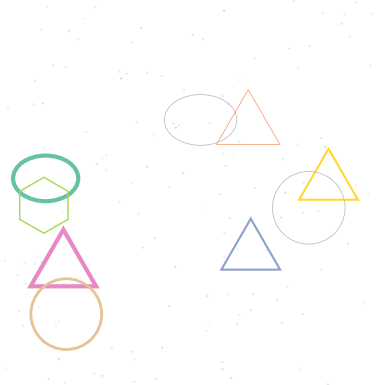[{"shape": "oval", "thickness": 3, "radius": 0.42, "center": [0.119, 0.537]}, {"shape": "triangle", "thickness": 0.5, "radius": 0.48, "center": [0.645, 0.672]}, {"shape": "triangle", "thickness": 1.5, "radius": 0.44, "center": [0.651, 0.344]}, {"shape": "triangle", "thickness": 3, "radius": 0.49, "center": [0.165, 0.305]}, {"shape": "hexagon", "thickness": 1, "radius": 0.36, "center": [0.114, 0.467]}, {"shape": "triangle", "thickness": 1.5, "radius": 0.44, "center": [0.853, 0.525]}, {"shape": "circle", "thickness": 2, "radius": 0.46, "center": [0.172, 0.184]}, {"shape": "oval", "thickness": 0.5, "radius": 0.47, "center": [0.521, 0.689]}, {"shape": "circle", "thickness": 0.5, "radius": 0.47, "center": [0.802, 0.46]}]